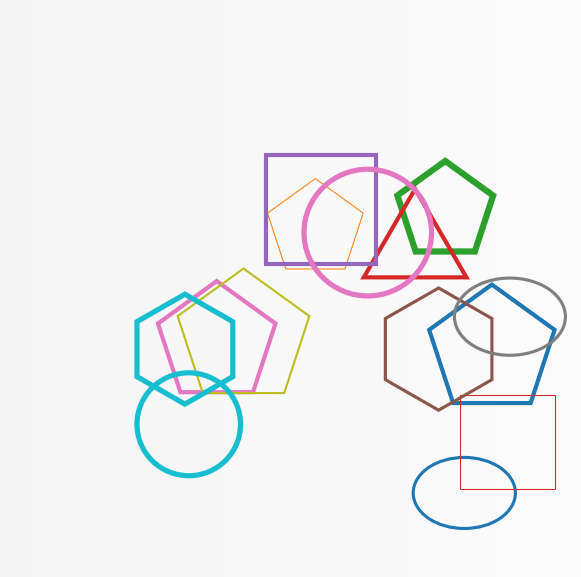[{"shape": "pentagon", "thickness": 2, "radius": 0.57, "center": [0.846, 0.393]}, {"shape": "oval", "thickness": 1.5, "radius": 0.44, "center": [0.799, 0.146]}, {"shape": "pentagon", "thickness": 0.5, "radius": 0.43, "center": [0.543, 0.603]}, {"shape": "pentagon", "thickness": 3, "radius": 0.43, "center": [0.766, 0.634]}, {"shape": "triangle", "thickness": 2, "radius": 0.51, "center": [0.714, 0.57]}, {"shape": "square", "thickness": 0.5, "radius": 0.41, "center": [0.874, 0.233]}, {"shape": "square", "thickness": 2, "radius": 0.47, "center": [0.552, 0.636]}, {"shape": "hexagon", "thickness": 1.5, "radius": 0.53, "center": [0.755, 0.395]}, {"shape": "pentagon", "thickness": 2, "radius": 0.53, "center": [0.373, 0.406]}, {"shape": "circle", "thickness": 2.5, "radius": 0.55, "center": [0.633, 0.596]}, {"shape": "oval", "thickness": 1.5, "radius": 0.48, "center": [0.877, 0.451]}, {"shape": "pentagon", "thickness": 1, "radius": 0.6, "center": [0.419, 0.415]}, {"shape": "circle", "thickness": 2.5, "radius": 0.45, "center": [0.325, 0.264]}, {"shape": "hexagon", "thickness": 2.5, "radius": 0.48, "center": [0.318, 0.395]}]